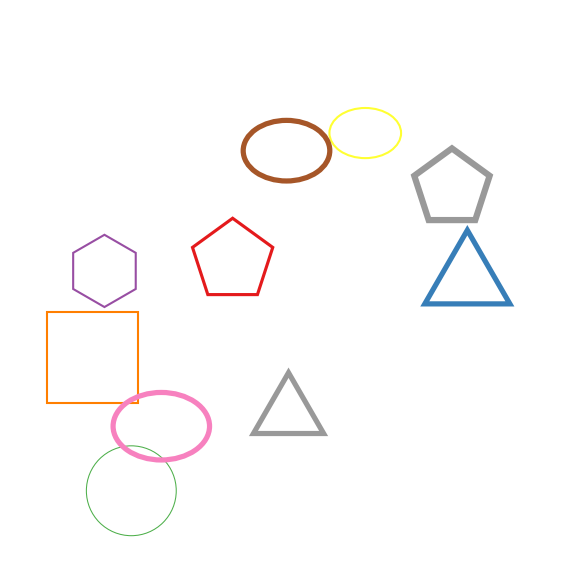[{"shape": "pentagon", "thickness": 1.5, "radius": 0.37, "center": [0.403, 0.548]}, {"shape": "triangle", "thickness": 2.5, "radius": 0.43, "center": [0.809, 0.515]}, {"shape": "circle", "thickness": 0.5, "radius": 0.39, "center": [0.227, 0.149]}, {"shape": "hexagon", "thickness": 1, "radius": 0.31, "center": [0.181, 0.53]}, {"shape": "square", "thickness": 1, "radius": 0.39, "center": [0.16, 0.38]}, {"shape": "oval", "thickness": 1, "radius": 0.31, "center": [0.632, 0.769]}, {"shape": "oval", "thickness": 2.5, "radius": 0.37, "center": [0.496, 0.738]}, {"shape": "oval", "thickness": 2.5, "radius": 0.42, "center": [0.279, 0.261]}, {"shape": "pentagon", "thickness": 3, "radius": 0.34, "center": [0.783, 0.674]}, {"shape": "triangle", "thickness": 2.5, "radius": 0.35, "center": [0.5, 0.284]}]